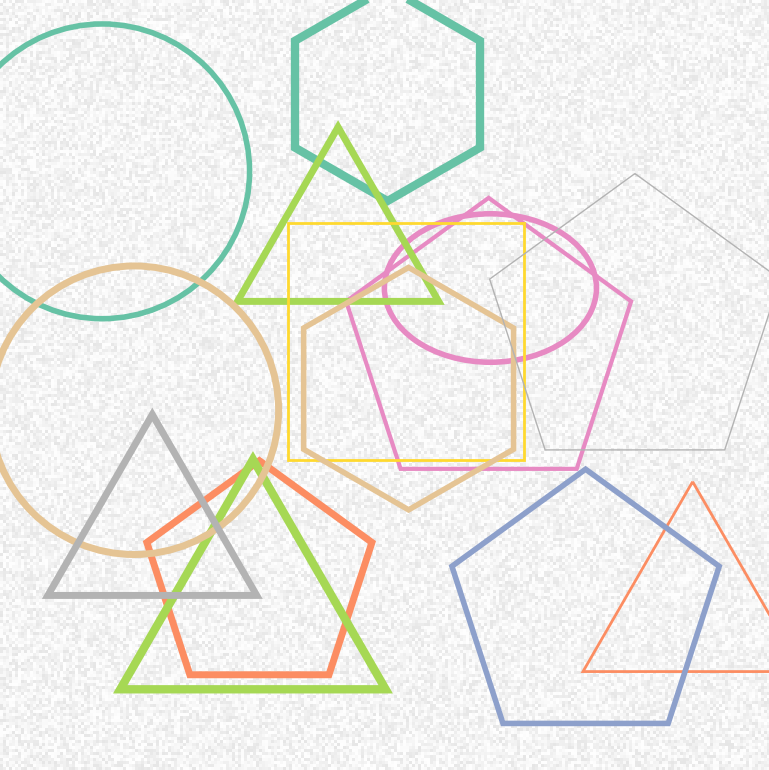[{"shape": "circle", "thickness": 2, "radius": 0.96, "center": [0.133, 0.778]}, {"shape": "hexagon", "thickness": 3, "radius": 0.69, "center": [0.503, 0.878]}, {"shape": "triangle", "thickness": 1, "radius": 0.82, "center": [0.9, 0.21]}, {"shape": "pentagon", "thickness": 2.5, "radius": 0.77, "center": [0.337, 0.248]}, {"shape": "pentagon", "thickness": 2, "radius": 0.91, "center": [0.76, 0.208]}, {"shape": "pentagon", "thickness": 1.5, "radius": 0.97, "center": [0.635, 0.549]}, {"shape": "oval", "thickness": 2, "radius": 0.69, "center": [0.637, 0.626]}, {"shape": "triangle", "thickness": 2.5, "radius": 0.75, "center": [0.439, 0.684]}, {"shape": "triangle", "thickness": 3, "radius": 1.0, "center": [0.329, 0.204]}, {"shape": "square", "thickness": 1, "radius": 0.77, "center": [0.527, 0.556]}, {"shape": "circle", "thickness": 2.5, "radius": 0.94, "center": [0.174, 0.467]}, {"shape": "hexagon", "thickness": 2, "radius": 0.79, "center": [0.531, 0.495]}, {"shape": "pentagon", "thickness": 0.5, "radius": 0.99, "center": [0.825, 0.576]}, {"shape": "triangle", "thickness": 2.5, "radius": 0.78, "center": [0.198, 0.305]}]